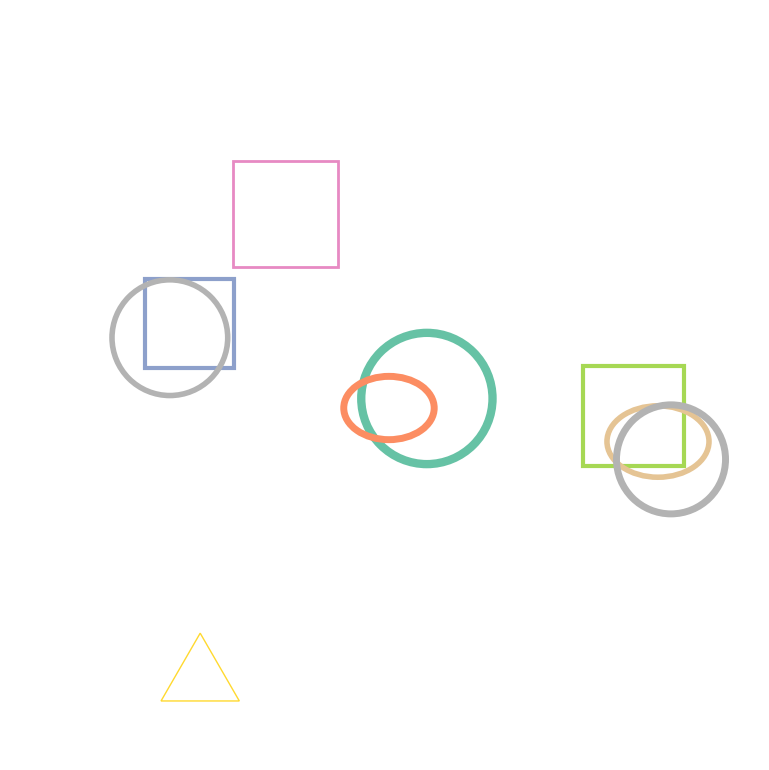[{"shape": "circle", "thickness": 3, "radius": 0.43, "center": [0.554, 0.482]}, {"shape": "oval", "thickness": 2.5, "radius": 0.29, "center": [0.505, 0.47]}, {"shape": "square", "thickness": 1.5, "radius": 0.29, "center": [0.246, 0.58]}, {"shape": "square", "thickness": 1, "radius": 0.34, "center": [0.371, 0.722]}, {"shape": "square", "thickness": 1.5, "radius": 0.33, "center": [0.823, 0.46]}, {"shape": "triangle", "thickness": 0.5, "radius": 0.29, "center": [0.26, 0.119]}, {"shape": "oval", "thickness": 2, "radius": 0.33, "center": [0.855, 0.427]}, {"shape": "circle", "thickness": 2.5, "radius": 0.35, "center": [0.871, 0.403]}, {"shape": "circle", "thickness": 2, "radius": 0.38, "center": [0.221, 0.561]}]